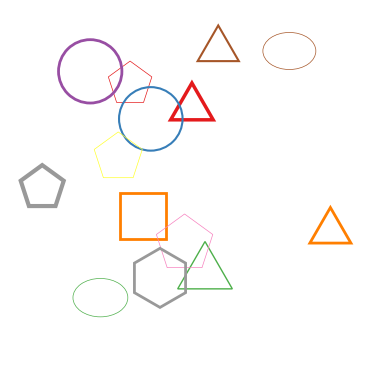[{"shape": "pentagon", "thickness": 0.5, "radius": 0.3, "center": [0.338, 0.782]}, {"shape": "triangle", "thickness": 2.5, "radius": 0.32, "center": [0.498, 0.721]}, {"shape": "circle", "thickness": 1.5, "radius": 0.41, "center": [0.392, 0.691]}, {"shape": "oval", "thickness": 0.5, "radius": 0.36, "center": [0.261, 0.227]}, {"shape": "triangle", "thickness": 1, "radius": 0.41, "center": [0.532, 0.291]}, {"shape": "circle", "thickness": 2, "radius": 0.41, "center": [0.234, 0.815]}, {"shape": "square", "thickness": 2, "radius": 0.3, "center": [0.372, 0.438]}, {"shape": "triangle", "thickness": 2, "radius": 0.31, "center": [0.858, 0.399]}, {"shape": "pentagon", "thickness": 0.5, "radius": 0.33, "center": [0.307, 0.592]}, {"shape": "oval", "thickness": 0.5, "radius": 0.34, "center": [0.752, 0.868]}, {"shape": "triangle", "thickness": 1.5, "radius": 0.31, "center": [0.567, 0.872]}, {"shape": "pentagon", "thickness": 0.5, "radius": 0.39, "center": [0.479, 0.367]}, {"shape": "hexagon", "thickness": 2, "radius": 0.38, "center": [0.416, 0.278]}, {"shape": "pentagon", "thickness": 3, "radius": 0.29, "center": [0.11, 0.512]}]